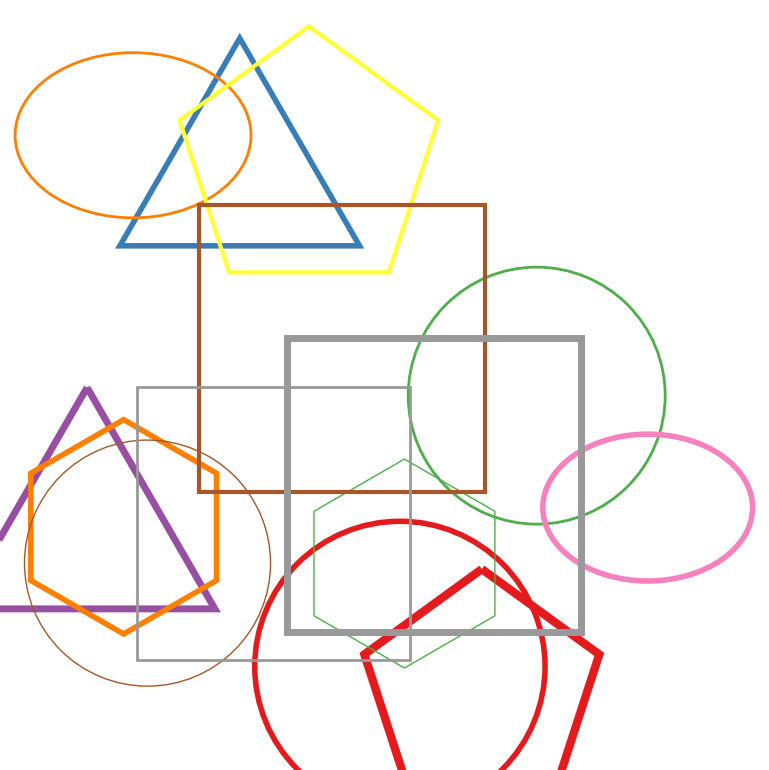[{"shape": "pentagon", "thickness": 3, "radius": 0.8, "center": [0.626, 0.101]}, {"shape": "circle", "thickness": 2, "radius": 0.94, "center": [0.519, 0.134]}, {"shape": "triangle", "thickness": 2, "radius": 0.9, "center": [0.311, 0.771]}, {"shape": "circle", "thickness": 1, "radius": 0.83, "center": [0.697, 0.486]}, {"shape": "hexagon", "thickness": 0.5, "radius": 0.68, "center": [0.525, 0.268]}, {"shape": "triangle", "thickness": 2.5, "radius": 0.96, "center": [0.113, 0.305]}, {"shape": "oval", "thickness": 1, "radius": 0.77, "center": [0.173, 0.824]}, {"shape": "hexagon", "thickness": 2, "radius": 0.7, "center": [0.161, 0.316]}, {"shape": "pentagon", "thickness": 1.5, "radius": 0.88, "center": [0.401, 0.789]}, {"shape": "square", "thickness": 1.5, "radius": 0.93, "center": [0.444, 0.547]}, {"shape": "circle", "thickness": 0.5, "radius": 0.8, "center": [0.192, 0.269]}, {"shape": "oval", "thickness": 2, "radius": 0.68, "center": [0.841, 0.341]}, {"shape": "square", "thickness": 1, "radius": 0.89, "center": [0.355, 0.32]}, {"shape": "square", "thickness": 2.5, "radius": 0.96, "center": [0.564, 0.37]}]